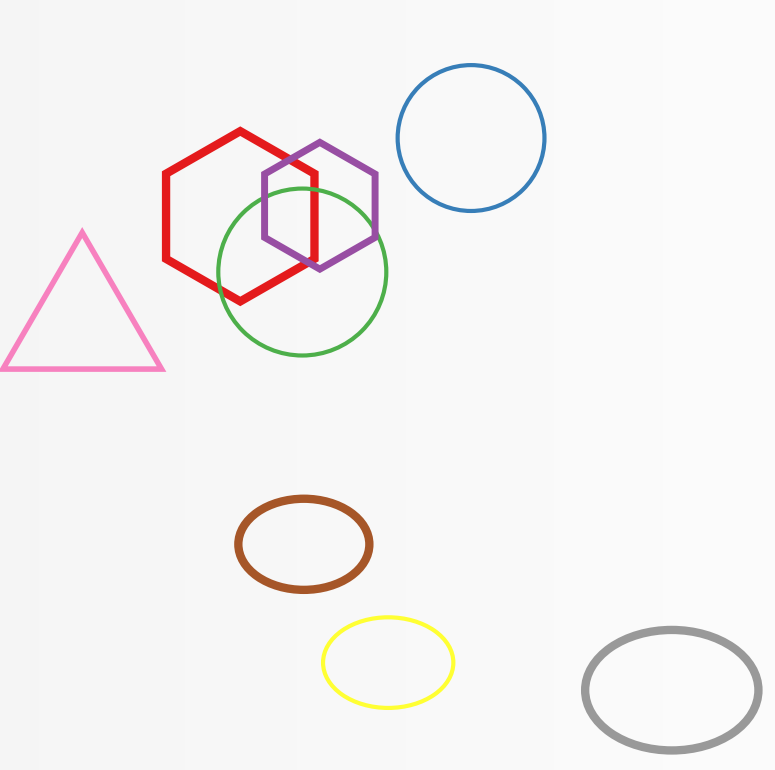[{"shape": "hexagon", "thickness": 3, "radius": 0.55, "center": [0.31, 0.719]}, {"shape": "circle", "thickness": 1.5, "radius": 0.47, "center": [0.608, 0.821]}, {"shape": "circle", "thickness": 1.5, "radius": 0.54, "center": [0.39, 0.647]}, {"shape": "hexagon", "thickness": 2.5, "radius": 0.41, "center": [0.413, 0.733]}, {"shape": "oval", "thickness": 1.5, "radius": 0.42, "center": [0.501, 0.139]}, {"shape": "oval", "thickness": 3, "radius": 0.42, "center": [0.392, 0.293]}, {"shape": "triangle", "thickness": 2, "radius": 0.59, "center": [0.106, 0.58]}, {"shape": "oval", "thickness": 3, "radius": 0.56, "center": [0.867, 0.104]}]